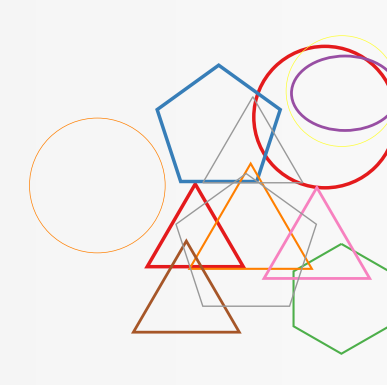[{"shape": "triangle", "thickness": 2.5, "radius": 0.72, "center": [0.504, 0.379]}, {"shape": "circle", "thickness": 2.5, "radius": 0.92, "center": [0.839, 0.696]}, {"shape": "pentagon", "thickness": 2.5, "radius": 0.83, "center": [0.564, 0.664]}, {"shape": "hexagon", "thickness": 1.5, "radius": 0.71, "center": [0.881, 0.224]}, {"shape": "oval", "thickness": 2, "radius": 0.69, "center": [0.89, 0.758]}, {"shape": "triangle", "thickness": 1.5, "radius": 0.91, "center": [0.647, 0.393]}, {"shape": "circle", "thickness": 0.5, "radius": 0.88, "center": [0.251, 0.518]}, {"shape": "circle", "thickness": 0.5, "radius": 0.72, "center": [0.882, 0.763]}, {"shape": "triangle", "thickness": 2, "radius": 0.79, "center": [0.481, 0.216]}, {"shape": "triangle", "thickness": 2, "radius": 0.79, "center": [0.818, 0.355]}, {"shape": "pentagon", "thickness": 1, "radius": 0.95, "center": [0.635, 0.359]}, {"shape": "triangle", "thickness": 1, "radius": 0.74, "center": [0.653, 0.6]}]